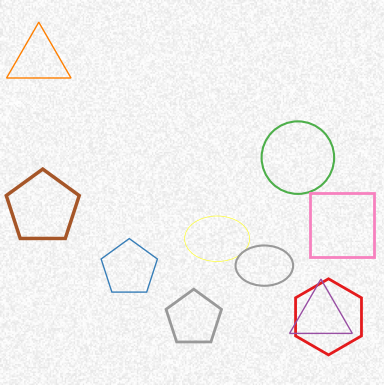[{"shape": "hexagon", "thickness": 2, "radius": 0.49, "center": [0.853, 0.177]}, {"shape": "pentagon", "thickness": 1, "radius": 0.38, "center": [0.336, 0.303]}, {"shape": "circle", "thickness": 1.5, "radius": 0.47, "center": [0.774, 0.591]}, {"shape": "triangle", "thickness": 1, "radius": 0.47, "center": [0.834, 0.181]}, {"shape": "triangle", "thickness": 1, "radius": 0.48, "center": [0.101, 0.846]}, {"shape": "oval", "thickness": 0.5, "radius": 0.42, "center": [0.564, 0.38]}, {"shape": "pentagon", "thickness": 2.5, "radius": 0.5, "center": [0.111, 0.461]}, {"shape": "square", "thickness": 2, "radius": 0.41, "center": [0.889, 0.416]}, {"shape": "pentagon", "thickness": 2, "radius": 0.38, "center": [0.503, 0.173]}, {"shape": "oval", "thickness": 1.5, "radius": 0.37, "center": [0.687, 0.31]}]